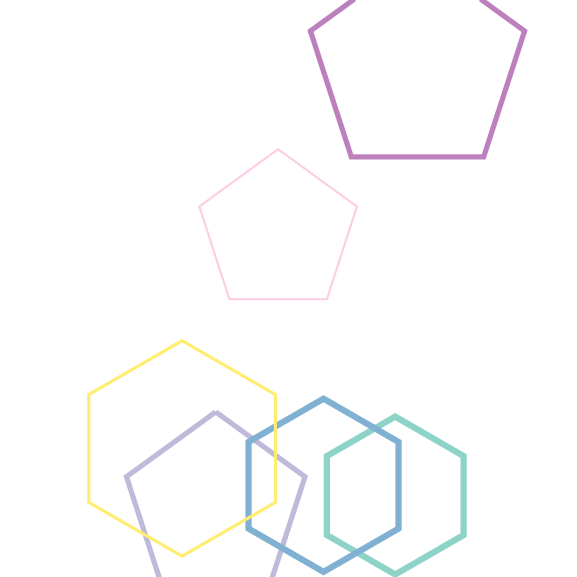[{"shape": "hexagon", "thickness": 3, "radius": 0.68, "center": [0.684, 0.141]}, {"shape": "pentagon", "thickness": 2.5, "radius": 0.81, "center": [0.374, 0.123]}, {"shape": "hexagon", "thickness": 3, "radius": 0.75, "center": [0.56, 0.159]}, {"shape": "pentagon", "thickness": 1, "radius": 0.72, "center": [0.482, 0.597]}, {"shape": "pentagon", "thickness": 2.5, "radius": 0.97, "center": [0.723, 0.885]}, {"shape": "hexagon", "thickness": 1.5, "radius": 0.93, "center": [0.315, 0.223]}]